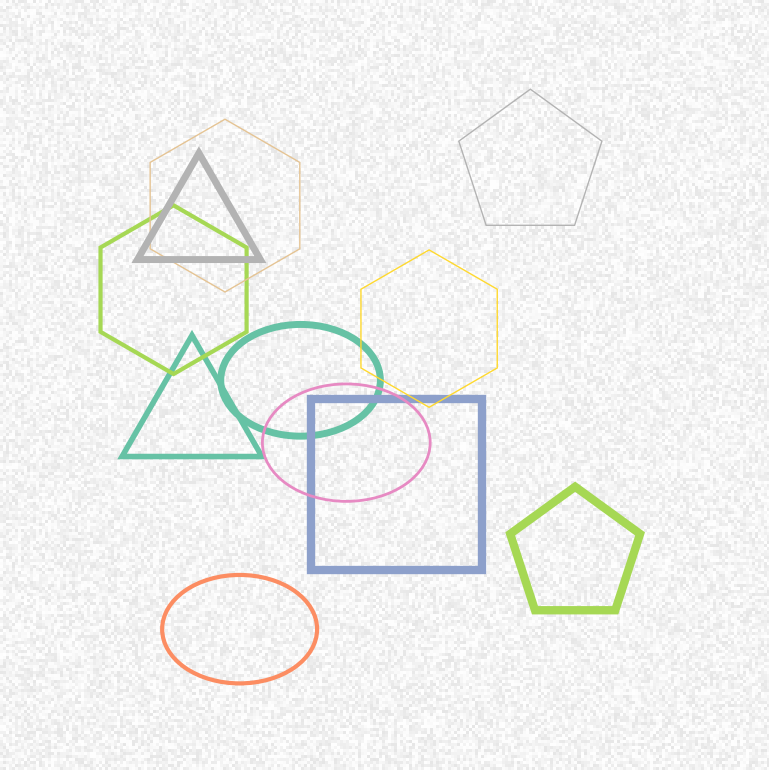[{"shape": "triangle", "thickness": 2, "radius": 0.52, "center": [0.249, 0.46]}, {"shape": "oval", "thickness": 2.5, "radius": 0.52, "center": [0.39, 0.506]}, {"shape": "oval", "thickness": 1.5, "radius": 0.5, "center": [0.311, 0.183]}, {"shape": "square", "thickness": 3, "radius": 0.55, "center": [0.515, 0.371]}, {"shape": "oval", "thickness": 1, "radius": 0.54, "center": [0.45, 0.425]}, {"shape": "hexagon", "thickness": 1.5, "radius": 0.55, "center": [0.225, 0.624]}, {"shape": "pentagon", "thickness": 3, "radius": 0.44, "center": [0.747, 0.279]}, {"shape": "hexagon", "thickness": 0.5, "radius": 0.51, "center": [0.557, 0.573]}, {"shape": "hexagon", "thickness": 0.5, "radius": 0.56, "center": [0.292, 0.733]}, {"shape": "pentagon", "thickness": 0.5, "radius": 0.49, "center": [0.689, 0.786]}, {"shape": "triangle", "thickness": 2.5, "radius": 0.46, "center": [0.258, 0.709]}]